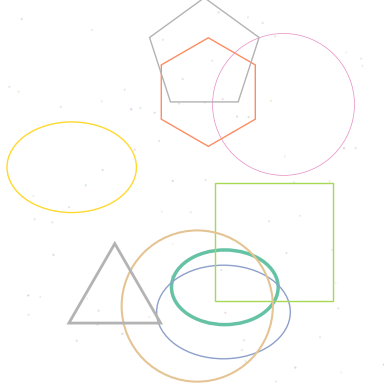[{"shape": "oval", "thickness": 2.5, "radius": 0.69, "center": [0.584, 0.254]}, {"shape": "hexagon", "thickness": 1, "radius": 0.7, "center": [0.541, 0.761]}, {"shape": "oval", "thickness": 1, "radius": 0.87, "center": [0.58, 0.19]}, {"shape": "circle", "thickness": 0.5, "radius": 0.92, "center": [0.736, 0.729]}, {"shape": "square", "thickness": 1, "radius": 0.77, "center": [0.713, 0.371]}, {"shape": "oval", "thickness": 1, "radius": 0.84, "center": [0.186, 0.566]}, {"shape": "circle", "thickness": 1.5, "radius": 0.98, "center": [0.512, 0.205]}, {"shape": "pentagon", "thickness": 1, "radius": 0.75, "center": [0.531, 0.856]}, {"shape": "triangle", "thickness": 2, "radius": 0.69, "center": [0.298, 0.23]}]